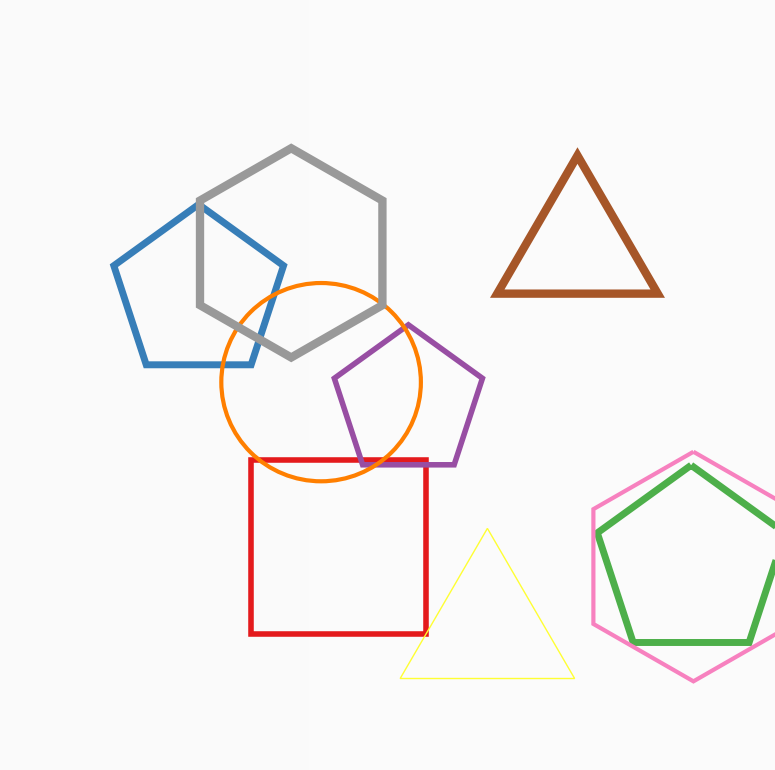[{"shape": "square", "thickness": 2, "radius": 0.56, "center": [0.437, 0.29]}, {"shape": "pentagon", "thickness": 2.5, "radius": 0.58, "center": [0.256, 0.619]}, {"shape": "pentagon", "thickness": 2.5, "radius": 0.64, "center": [0.892, 0.269]}, {"shape": "pentagon", "thickness": 2, "radius": 0.5, "center": [0.527, 0.478]}, {"shape": "circle", "thickness": 1.5, "radius": 0.64, "center": [0.414, 0.504]}, {"shape": "triangle", "thickness": 0.5, "radius": 0.65, "center": [0.629, 0.184]}, {"shape": "triangle", "thickness": 3, "radius": 0.6, "center": [0.745, 0.678]}, {"shape": "hexagon", "thickness": 1.5, "radius": 0.75, "center": [0.895, 0.264]}, {"shape": "hexagon", "thickness": 3, "radius": 0.68, "center": [0.376, 0.672]}]